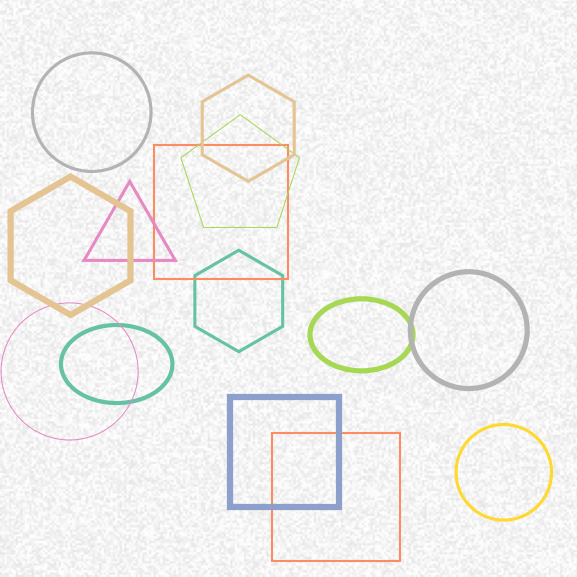[{"shape": "oval", "thickness": 2, "radius": 0.48, "center": [0.202, 0.369]}, {"shape": "hexagon", "thickness": 1.5, "radius": 0.44, "center": [0.413, 0.478]}, {"shape": "square", "thickness": 1, "radius": 0.58, "center": [0.383, 0.632]}, {"shape": "square", "thickness": 1, "radius": 0.55, "center": [0.582, 0.138]}, {"shape": "square", "thickness": 3, "radius": 0.47, "center": [0.493, 0.217]}, {"shape": "triangle", "thickness": 1.5, "radius": 0.46, "center": [0.225, 0.594]}, {"shape": "circle", "thickness": 0.5, "radius": 0.59, "center": [0.121, 0.356]}, {"shape": "oval", "thickness": 2.5, "radius": 0.45, "center": [0.626, 0.419]}, {"shape": "pentagon", "thickness": 0.5, "radius": 0.54, "center": [0.416, 0.693]}, {"shape": "circle", "thickness": 1.5, "radius": 0.41, "center": [0.872, 0.181]}, {"shape": "hexagon", "thickness": 3, "radius": 0.6, "center": [0.122, 0.574]}, {"shape": "hexagon", "thickness": 1.5, "radius": 0.46, "center": [0.43, 0.777]}, {"shape": "circle", "thickness": 1.5, "radius": 0.51, "center": [0.159, 0.805]}, {"shape": "circle", "thickness": 2.5, "radius": 0.51, "center": [0.812, 0.427]}]